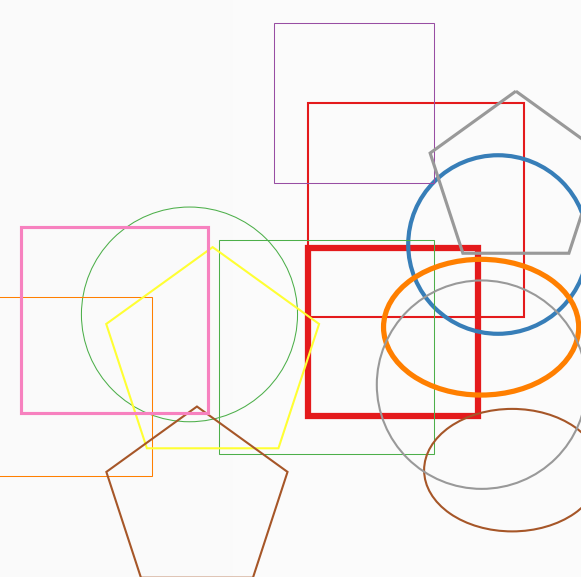[{"shape": "square", "thickness": 1, "radius": 0.93, "center": [0.716, 0.635]}, {"shape": "square", "thickness": 3, "radius": 0.73, "center": [0.677, 0.425]}, {"shape": "circle", "thickness": 2, "radius": 0.77, "center": [0.857, 0.576]}, {"shape": "circle", "thickness": 0.5, "radius": 0.93, "center": [0.326, 0.455]}, {"shape": "square", "thickness": 0.5, "radius": 0.93, "center": [0.562, 0.398]}, {"shape": "square", "thickness": 0.5, "radius": 0.69, "center": [0.609, 0.821]}, {"shape": "oval", "thickness": 2.5, "radius": 0.84, "center": [0.828, 0.433]}, {"shape": "square", "thickness": 0.5, "radius": 0.77, "center": [0.107, 0.33]}, {"shape": "pentagon", "thickness": 1, "radius": 0.96, "center": [0.366, 0.379]}, {"shape": "oval", "thickness": 1, "radius": 0.76, "center": [0.881, 0.185]}, {"shape": "pentagon", "thickness": 1, "radius": 0.82, "center": [0.339, 0.131]}, {"shape": "square", "thickness": 1.5, "radius": 0.81, "center": [0.197, 0.446]}, {"shape": "circle", "thickness": 1, "radius": 0.9, "center": [0.829, 0.333]}, {"shape": "pentagon", "thickness": 1.5, "radius": 0.78, "center": [0.888, 0.686]}]